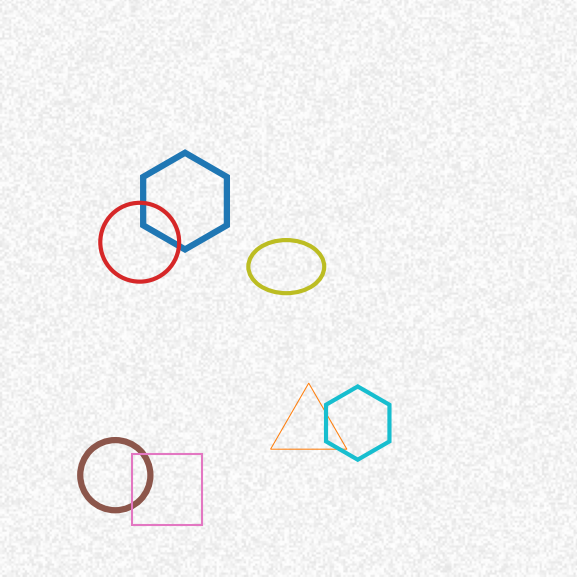[{"shape": "hexagon", "thickness": 3, "radius": 0.42, "center": [0.32, 0.651]}, {"shape": "triangle", "thickness": 0.5, "radius": 0.38, "center": [0.535, 0.259]}, {"shape": "circle", "thickness": 2, "radius": 0.34, "center": [0.242, 0.58]}, {"shape": "circle", "thickness": 3, "radius": 0.3, "center": [0.2, 0.176]}, {"shape": "square", "thickness": 1, "radius": 0.31, "center": [0.289, 0.152]}, {"shape": "oval", "thickness": 2, "radius": 0.33, "center": [0.496, 0.537]}, {"shape": "hexagon", "thickness": 2, "radius": 0.32, "center": [0.619, 0.267]}]